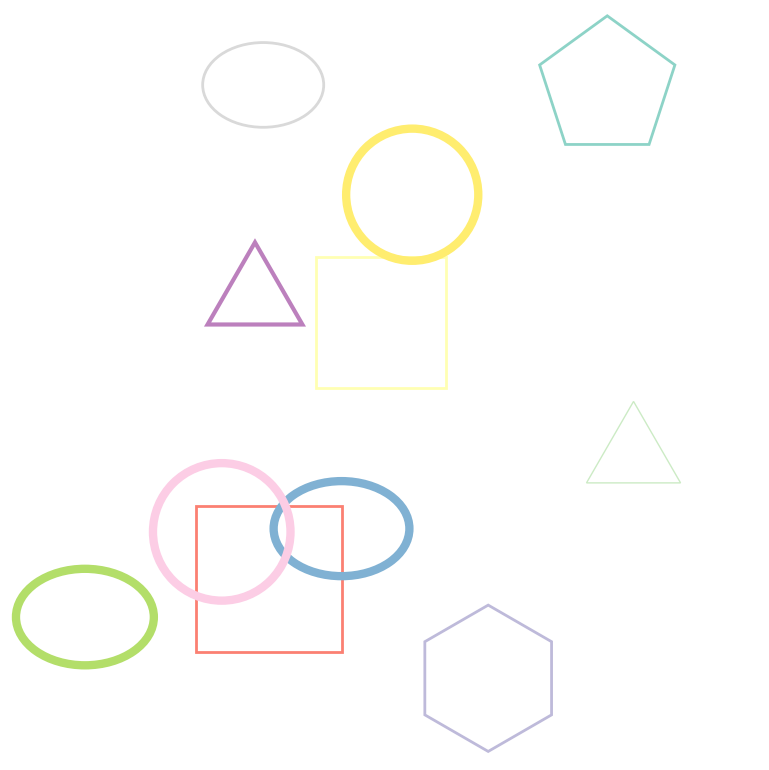[{"shape": "pentagon", "thickness": 1, "radius": 0.46, "center": [0.789, 0.887]}, {"shape": "square", "thickness": 1, "radius": 0.42, "center": [0.495, 0.581]}, {"shape": "hexagon", "thickness": 1, "radius": 0.48, "center": [0.634, 0.119]}, {"shape": "square", "thickness": 1, "radius": 0.47, "center": [0.349, 0.248]}, {"shape": "oval", "thickness": 3, "radius": 0.44, "center": [0.444, 0.313]}, {"shape": "oval", "thickness": 3, "radius": 0.45, "center": [0.11, 0.199]}, {"shape": "circle", "thickness": 3, "radius": 0.45, "center": [0.288, 0.309]}, {"shape": "oval", "thickness": 1, "radius": 0.39, "center": [0.342, 0.89]}, {"shape": "triangle", "thickness": 1.5, "radius": 0.36, "center": [0.331, 0.614]}, {"shape": "triangle", "thickness": 0.5, "radius": 0.35, "center": [0.823, 0.408]}, {"shape": "circle", "thickness": 3, "radius": 0.43, "center": [0.535, 0.747]}]